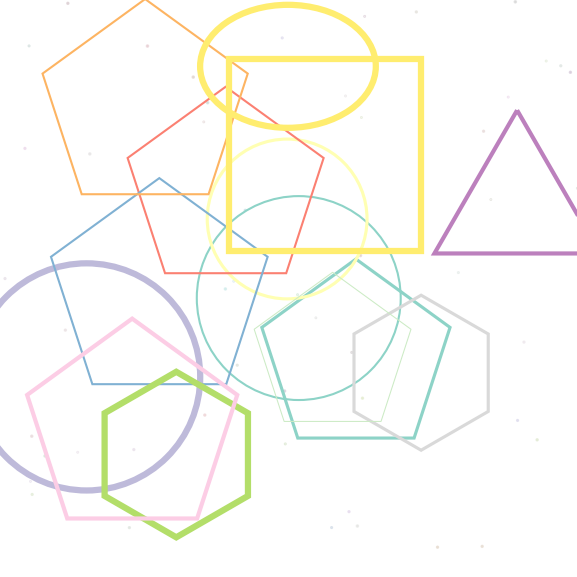[{"shape": "circle", "thickness": 1, "radius": 0.88, "center": [0.517, 0.483]}, {"shape": "pentagon", "thickness": 1.5, "radius": 0.86, "center": [0.616, 0.379]}, {"shape": "circle", "thickness": 1.5, "radius": 0.69, "center": [0.497, 0.62]}, {"shape": "circle", "thickness": 3, "radius": 0.98, "center": [0.15, 0.346]}, {"shape": "pentagon", "thickness": 1, "radius": 0.89, "center": [0.391, 0.67]}, {"shape": "pentagon", "thickness": 1, "radius": 0.99, "center": [0.276, 0.493]}, {"shape": "pentagon", "thickness": 1, "radius": 0.93, "center": [0.251, 0.814]}, {"shape": "hexagon", "thickness": 3, "radius": 0.72, "center": [0.305, 0.212]}, {"shape": "pentagon", "thickness": 2, "radius": 0.96, "center": [0.229, 0.256]}, {"shape": "hexagon", "thickness": 1.5, "radius": 0.67, "center": [0.729, 0.354]}, {"shape": "triangle", "thickness": 2, "radius": 0.83, "center": [0.895, 0.643]}, {"shape": "pentagon", "thickness": 0.5, "radius": 0.71, "center": [0.576, 0.385]}, {"shape": "square", "thickness": 3, "radius": 0.83, "center": [0.563, 0.731]}, {"shape": "oval", "thickness": 3, "radius": 0.76, "center": [0.499, 0.884]}]